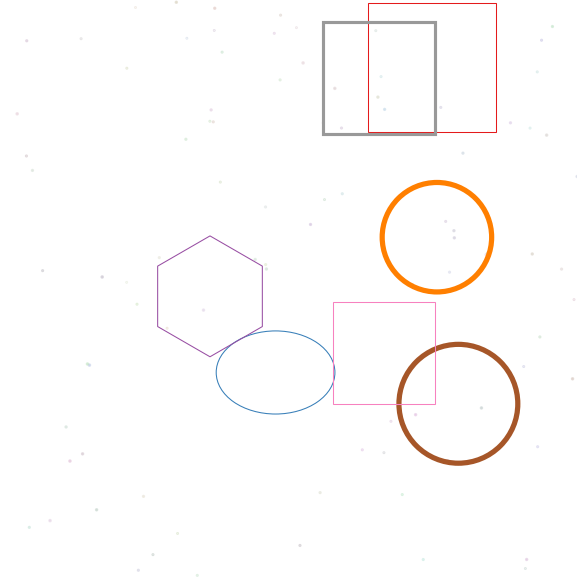[{"shape": "square", "thickness": 0.5, "radius": 0.56, "center": [0.748, 0.882]}, {"shape": "oval", "thickness": 0.5, "radius": 0.51, "center": [0.477, 0.354]}, {"shape": "hexagon", "thickness": 0.5, "radius": 0.52, "center": [0.364, 0.486]}, {"shape": "circle", "thickness": 2.5, "radius": 0.47, "center": [0.757, 0.588]}, {"shape": "circle", "thickness": 2.5, "radius": 0.51, "center": [0.794, 0.3]}, {"shape": "square", "thickness": 0.5, "radius": 0.44, "center": [0.665, 0.388]}, {"shape": "square", "thickness": 1.5, "radius": 0.49, "center": [0.656, 0.864]}]